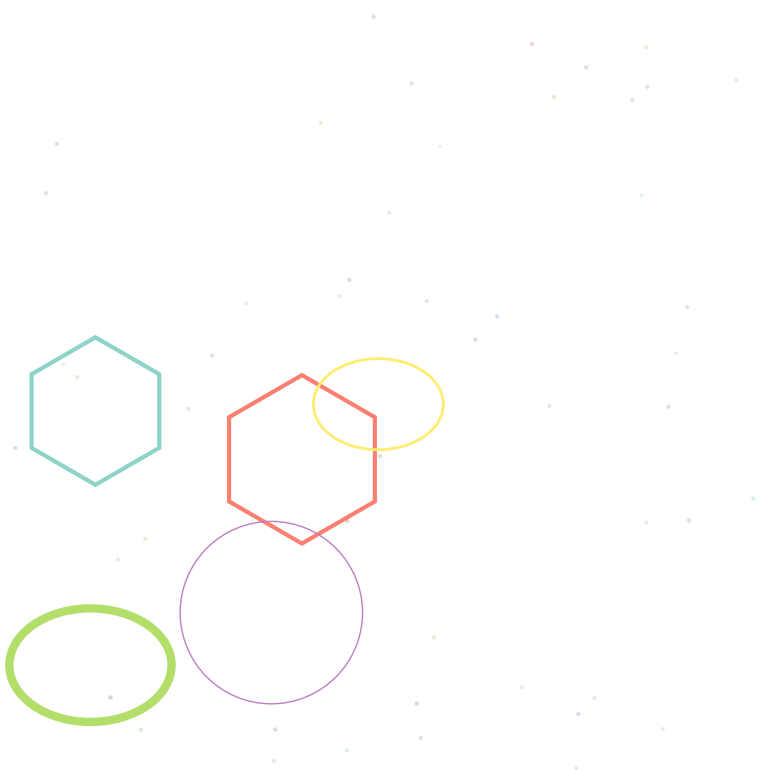[{"shape": "hexagon", "thickness": 1.5, "radius": 0.48, "center": [0.124, 0.466]}, {"shape": "hexagon", "thickness": 1.5, "radius": 0.55, "center": [0.392, 0.403]}, {"shape": "oval", "thickness": 3, "radius": 0.53, "center": [0.117, 0.136]}, {"shape": "circle", "thickness": 0.5, "radius": 0.59, "center": [0.352, 0.204]}, {"shape": "oval", "thickness": 1, "radius": 0.42, "center": [0.491, 0.475]}]